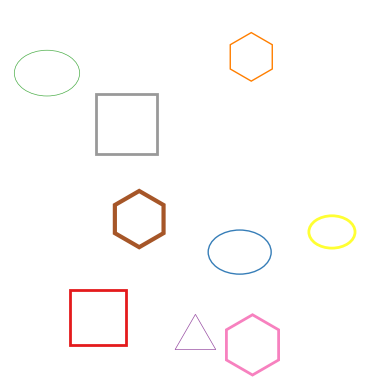[{"shape": "square", "thickness": 2, "radius": 0.36, "center": [0.254, 0.175]}, {"shape": "oval", "thickness": 1, "radius": 0.41, "center": [0.623, 0.345]}, {"shape": "oval", "thickness": 0.5, "radius": 0.42, "center": [0.122, 0.81]}, {"shape": "triangle", "thickness": 0.5, "radius": 0.31, "center": [0.508, 0.123]}, {"shape": "hexagon", "thickness": 1, "radius": 0.31, "center": [0.653, 0.852]}, {"shape": "oval", "thickness": 2, "radius": 0.3, "center": [0.862, 0.397]}, {"shape": "hexagon", "thickness": 3, "radius": 0.37, "center": [0.362, 0.431]}, {"shape": "hexagon", "thickness": 2, "radius": 0.39, "center": [0.656, 0.104]}, {"shape": "square", "thickness": 2, "radius": 0.39, "center": [0.329, 0.678]}]